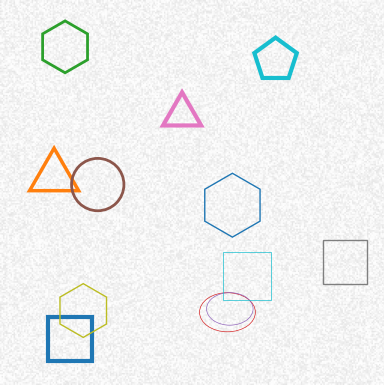[{"shape": "hexagon", "thickness": 1, "radius": 0.41, "center": [0.604, 0.467]}, {"shape": "square", "thickness": 3, "radius": 0.29, "center": [0.182, 0.119]}, {"shape": "triangle", "thickness": 2.5, "radius": 0.37, "center": [0.141, 0.542]}, {"shape": "hexagon", "thickness": 2, "radius": 0.34, "center": [0.169, 0.878]}, {"shape": "oval", "thickness": 0.5, "radius": 0.36, "center": [0.591, 0.189]}, {"shape": "oval", "thickness": 0.5, "radius": 0.3, "center": [0.597, 0.198]}, {"shape": "circle", "thickness": 2, "radius": 0.34, "center": [0.254, 0.521]}, {"shape": "triangle", "thickness": 3, "radius": 0.29, "center": [0.473, 0.703]}, {"shape": "square", "thickness": 1, "radius": 0.29, "center": [0.896, 0.319]}, {"shape": "hexagon", "thickness": 1, "radius": 0.35, "center": [0.216, 0.193]}, {"shape": "pentagon", "thickness": 3, "radius": 0.29, "center": [0.716, 0.844]}, {"shape": "square", "thickness": 0.5, "radius": 0.31, "center": [0.642, 0.282]}]